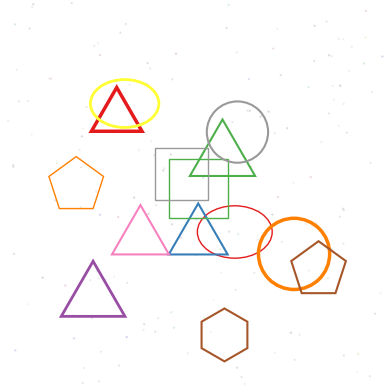[{"shape": "triangle", "thickness": 2.5, "radius": 0.38, "center": [0.303, 0.697]}, {"shape": "oval", "thickness": 1, "radius": 0.49, "center": [0.61, 0.397]}, {"shape": "triangle", "thickness": 1.5, "radius": 0.44, "center": [0.515, 0.383]}, {"shape": "square", "thickness": 1, "radius": 0.38, "center": [0.516, 0.511]}, {"shape": "triangle", "thickness": 1.5, "radius": 0.49, "center": [0.578, 0.592]}, {"shape": "triangle", "thickness": 2, "radius": 0.48, "center": [0.242, 0.226]}, {"shape": "pentagon", "thickness": 1, "radius": 0.37, "center": [0.198, 0.519]}, {"shape": "circle", "thickness": 2.5, "radius": 0.46, "center": [0.764, 0.341]}, {"shape": "oval", "thickness": 2, "radius": 0.44, "center": [0.324, 0.731]}, {"shape": "hexagon", "thickness": 1.5, "radius": 0.34, "center": [0.583, 0.13]}, {"shape": "pentagon", "thickness": 1.5, "radius": 0.37, "center": [0.827, 0.299]}, {"shape": "triangle", "thickness": 1.5, "radius": 0.43, "center": [0.365, 0.382]}, {"shape": "circle", "thickness": 1.5, "radius": 0.4, "center": [0.617, 0.657]}, {"shape": "square", "thickness": 1, "radius": 0.34, "center": [0.471, 0.548]}]